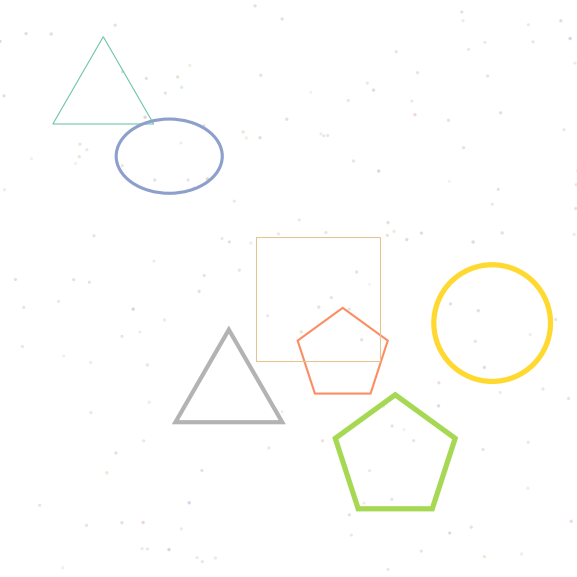[{"shape": "triangle", "thickness": 0.5, "radius": 0.5, "center": [0.179, 0.835]}, {"shape": "pentagon", "thickness": 1, "radius": 0.41, "center": [0.593, 0.384]}, {"shape": "oval", "thickness": 1.5, "radius": 0.46, "center": [0.293, 0.729]}, {"shape": "pentagon", "thickness": 2.5, "radius": 0.55, "center": [0.684, 0.206]}, {"shape": "circle", "thickness": 2.5, "radius": 0.51, "center": [0.852, 0.44]}, {"shape": "square", "thickness": 0.5, "radius": 0.54, "center": [0.551, 0.481]}, {"shape": "triangle", "thickness": 2, "radius": 0.53, "center": [0.396, 0.321]}]